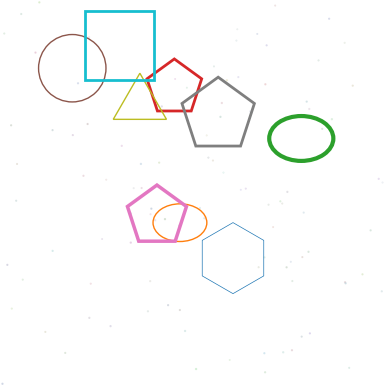[{"shape": "hexagon", "thickness": 0.5, "radius": 0.46, "center": [0.605, 0.33]}, {"shape": "oval", "thickness": 1, "radius": 0.35, "center": [0.467, 0.422]}, {"shape": "oval", "thickness": 3, "radius": 0.42, "center": [0.783, 0.64]}, {"shape": "pentagon", "thickness": 2, "radius": 0.37, "center": [0.453, 0.772]}, {"shape": "circle", "thickness": 1, "radius": 0.44, "center": [0.188, 0.823]}, {"shape": "pentagon", "thickness": 2.5, "radius": 0.4, "center": [0.408, 0.439]}, {"shape": "pentagon", "thickness": 2, "radius": 0.49, "center": [0.567, 0.701]}, {"shape": "triangle", "thickness": 1, "radius": 0.4, "center": [0.363, 0.73]}, {"shape": "square", "thickness": 2, "radius": 0.45, "center": [0.31, 0.883]}]